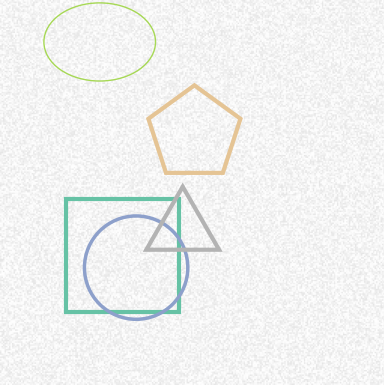[{"shape": "square", "thickness": 3, "radius": 0.74, "center": [0.318, 0.336]}, {"shape": "circle", "thickness": 2.5, "radius": 0.67, "center": [0.354, 0.305]}, {"shape": "oval", "thickness": 1, "radius": 0.72, "center": [0.259, 0.891]}, {"shape": "pentagon", "thickness": 3, "radius": 0.63, "center": [0.505, 0.653]}, {"shape": "triangle", "thickness": 3, "radius": 0.55, "center": [0.475, 0.406]}]